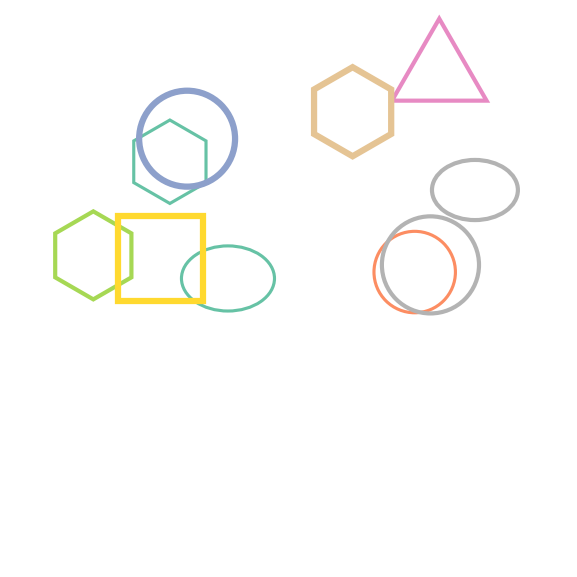[{"shape": "hexagon", "thickness": 1.5, "radius": 0.36, "center": [0.294, 0.719]}, {"shape": "oval", "thickness": 1.5, "radius": 0.4, "center": [0.395, 0.517]}, {"shape": "circle", "thickness": 1.5, "radius": 0.35, "center": [0.718, 0.528]}, {"shape": "circle", "thickness": 3, "radius": 0.42, "center": [0.324, 0.759]}, {"shape": "triangle", "thickness": 2, "radius": 0.47, "center": [0.761, 0.872]}, {"shape": "hexagon", "thickness": 2, "radius": 0.38, "center": [0.162, 0.557]}, {"shape": "square", "thickness": 3, "radius": 0.37, "center": [0.278, 0.551]}, {"shape": "hexagon", "thickness": 3, "radius": 0.39, "center": [0.611, 0.806]}, {"shape": "oval", "thickness": 2, "radius": 0.37, "center": [0.822, 0.67]}, {"shape": "circle", "thickness": 2, "radius": 0.42, "center": [0.745, 0.54]}]